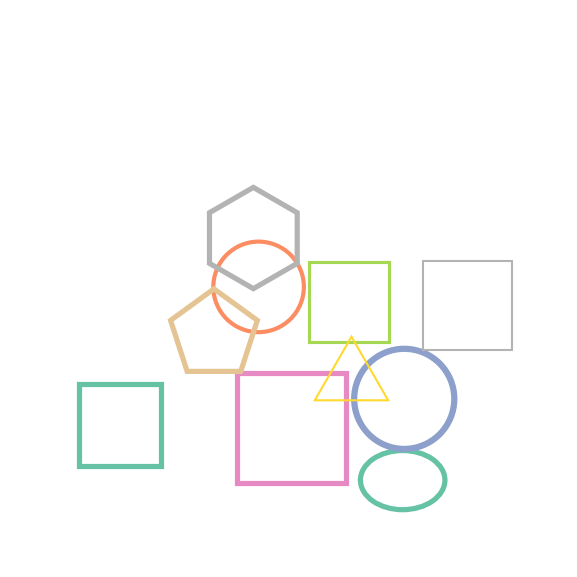[{"shape": "square", "thickness": 2.5, "radius": 0.36, "center": [0.208, 0.264]}, {"shape": "oval", "thickness": 2.5, "radius": 0.37, "center": [0.697, 0.168]}, {"shape": "circle", "thickness": 2, "radius": 0.39, "center": [0.448, 0.502]}, {"shape": "circle", "thickness": 3, "radius": 0.43, "center": [0.7, 0.308]}, {"shape": "square", "thickness": 2.5, "radius": 0.47, "center": [0.505, 0.258]}, {"shape": "square", "thickness": 1.5, "radius": 0.35, "center": [0.604, 0.477]}, {"shape": "triangle", "thickness": 1, "radius": 0.37, "center": [0.609, 0.343]}, {"shape": "pentagon", "thickness": 2.5, "radius": 0.39, "center": [0.37, 0.42]}, {"shape": "hexagon", "thickness": 2.5, "radius": 0.44, "center": [0.439, 0.587]}, {"shape": "square", "thickness": 1, "radius": 0.38, "center": [0.81, 0.47]}]